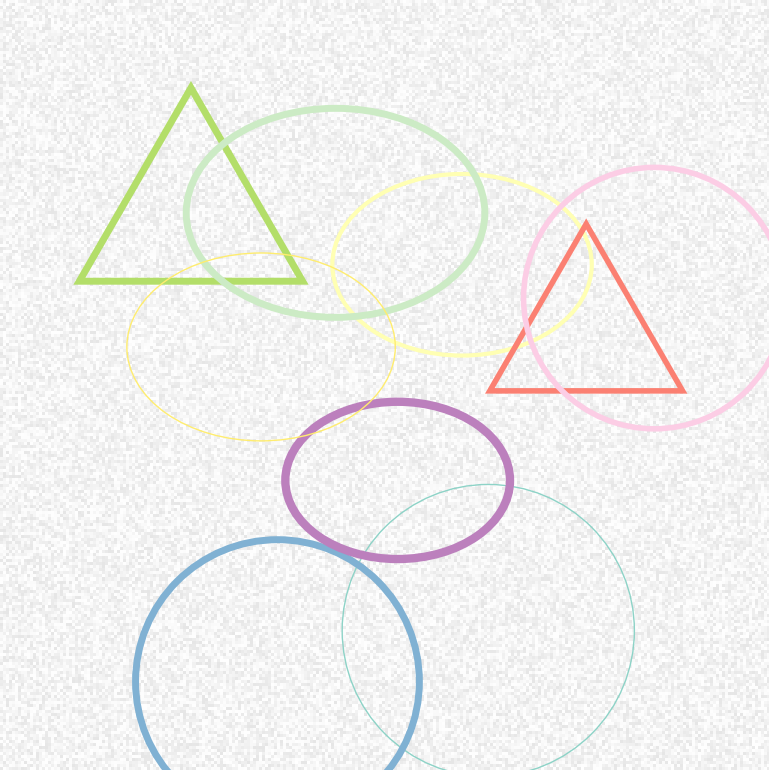[{"shape": "circle", "thickness": 0.5, "radius": 0.95, "center": [0.634, 0.181]}, {"shape": "oval", "thickness": 1.5, "radius": 0.84, "center": [0.6, 0.656]}, {"shape": "triangle", "thickness": 2, "radius": 0.72, "center": [0.761, 0.565]}, {"shape": "circle", "thickness": 2.5, "radius": 0.92, "center": [0.36, 0.115]}, {"shape": "triangle", "thickness": 2.5, "radius": 0.84, "center": [0.248, 0.718]}, {"shape": "circle", "thickness": 2, "radius": 0.85, "center": [0.85, 0.613]}, {"shape": "oval", "thickness": 3, "radius": 0.73, "center": [0.516, 0.376]}, {"shape": "oval", "thickness": 2.5, "radius": 0.97, "center": [0.436, 0.724]}, {"shape": "oval", "thickness": 0.5, "radius": 0.87, "center": [0.339, 0.549]}]